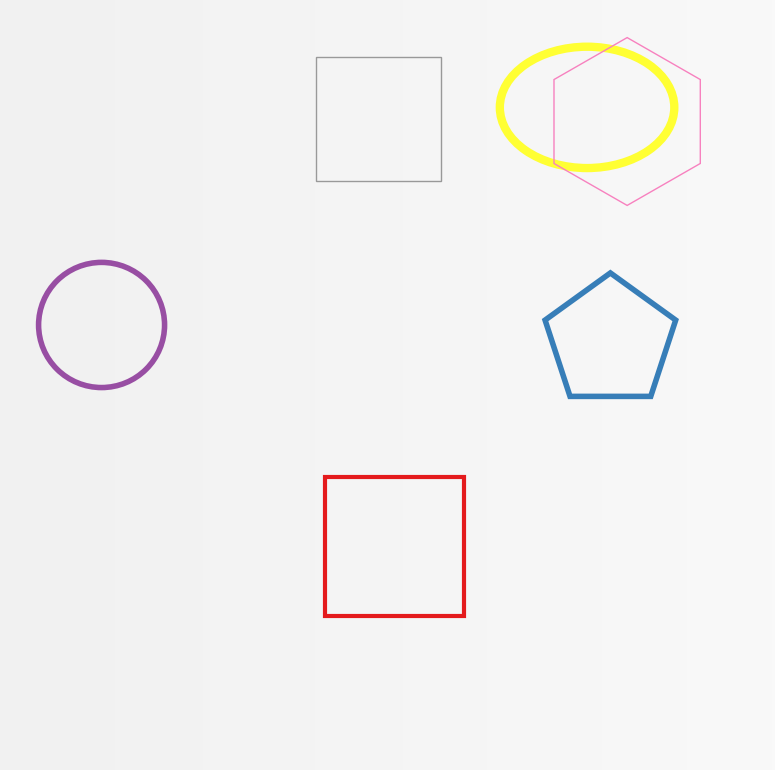[{"shape": "square", "thickness": 1.5, "radius": 0.45, "center": [0.509, 0.29]}, {"shape": "pentagon", "thickness": 2, "radius": 0.44, "center": [0.788, 0.557]}, {"shape": "circle", "thickness": 2, "radius": 0.41, "center": [0.131, 0.578]}, {"shape": "oval", "thickness": 3, "radius": 0.56, "center": [0.758, 0.861]}, {"shape": "hexagon", "thickness": 0.5, "radius": 0.54, "center": [0.809, 0.842]}, {"shape": "square", "thickness": 0.5, "radius": 0.4, "center": [0.488, 0.845]}]